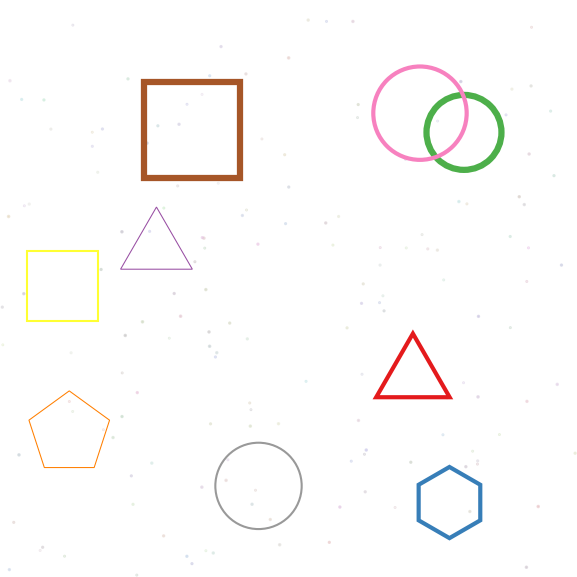[{"shape": "triangle", "thickness": 2, "radius": 0.37, "center": [0.715, 0.348]}, {"shape": "hexagon", "thickness": 2, "radius": 0.31, "center": [0.778, 0.129]}, {"shape": "circle", "thickness": 3, "radius": 0.32, "center": [0.803, 0.77]}, {"shape": "triangle", "thickness": 0.5, "radius": 0.36, "center": [0.271, 0.569]}, {"shape": "pentagon", "thickness": 0.5, "radius": 0.37, "center": [0.12, 0.249]}, {"shape": "square", "thickness": 1, "radius": 0.31, "center": [0.108, 0.504]}, {"shape": "square", "thickness": 3, "radius": 0.41, "center": [0.332, 0.774]}, {"shape": "circle", "thickness": 2, "radius": 0.4, "center": [0.727, 0.803]}, {"shape": "circle", "thickness": 1, "radius": 0.37, "center": [0.448, 0.158]}]